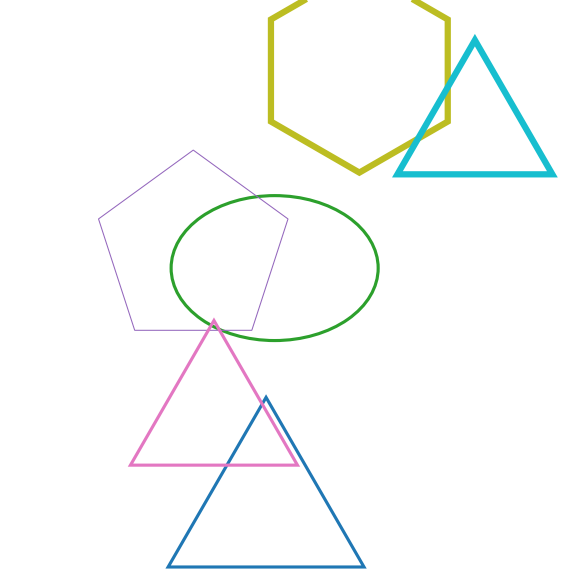[{"shape": "triangle", "thickness": 1.5, "radius": 0.98, "center": [0.461, 0.115]}, {"shape": "oval", "thickness": 1.5, "radius": 0.9, "center": [0.476, 0.535]}, {"shape": "pentagon", "thickness": 0.5, "radius": 0.86, "center": [0.335, 0.567]}, {"shape": "triangle", "thickness": 1.5, "radius": 0.83, "center": [0.371, 0.277]}, {"shape": "hexagon", "thickness": 3, "radius": 0.88, "center": [0.622, 0.877]}, {"shape": "triangle", "thickness": 3, "radius": 0.77, "center": [0.822, 0.775]}]